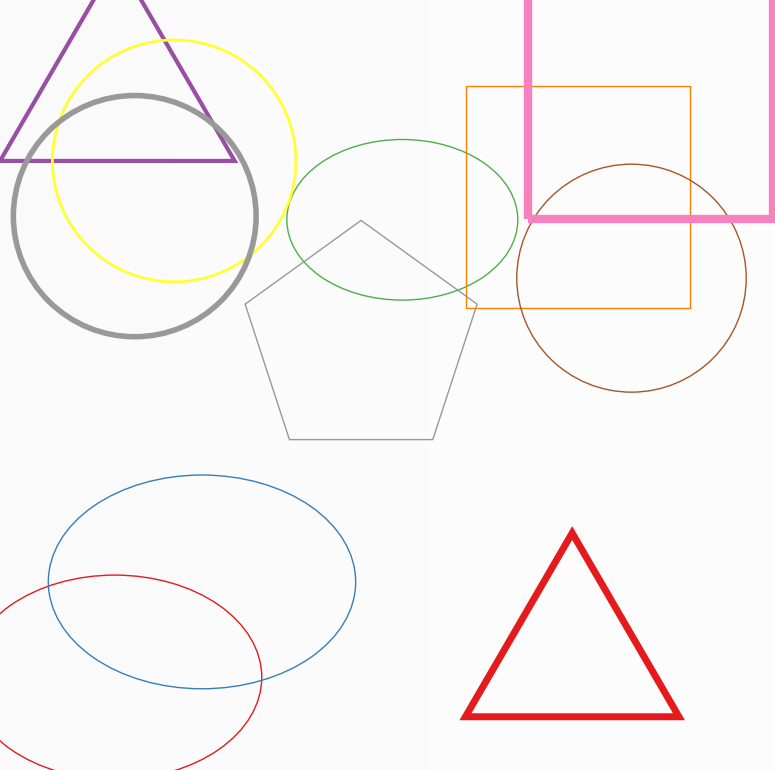[{"shape": "triangle", "thickness": 2.5, "radius": 0.8, "center": [0.738, 0.149]}, {"shape": "oval", "thickness": 0.5, "radius": 0.95, "center": [0.148, 0.12]}, {"shape": "oval", "thickness": 0.5, "radius": 0.99, "center": [0.261, 0.244]}, {"shape": "oval", "thickness": 0.5, "radius": 0.74, "center": [0.519, 0.715]}, {"shape": "triangle", "thickness": 1.5, "radius": 0.87, "center": [0.151, 0.878]}, {"shape": "square", "thickness": 0.5, "radius": 0.72, "center": [0.746, 0.744]}, {"shape": "circle", "thickness": 1, "radius": 0.79, "center": [0.225, 0.791]}, {"shape": "circle", "thickness": 0.5, "radius": 0.74, "center": [0.815, 0.639]}, {"shape": "square", "thickness": 3, "radius": 0.79, "center": [0.839, 0.875]}, {"shape": "pentagon", "thickness": 0.5, "radius": 0.79, "center": [0.466, 0.556]}, {"shape": "circle", "thickness": 2, "radius": 0.78, "center": [0.174, 0.719]}]